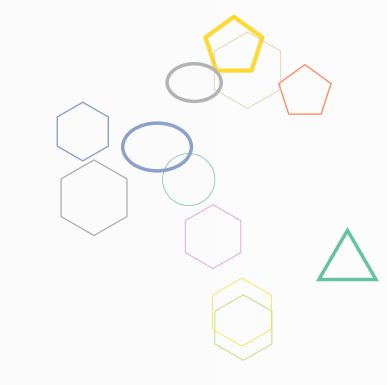[{"shape": "circle", "thickness": 0.5, "radius": 0.34, "center": [0.487, 0.534]}, {"shape": "triangle", "thickness": 2.5, "radius": 0.43, "center": [0.897, 0.317]}, {"shape": "pentagon", "thickness": 1, "radius": 0.35, "center": [0.787, 0.761]}, {"shape": "oval", "thickness": 2.5, "radius": 0.44, "center": [0.405, 0.618]}, {"shape": "hexagon", "thickness": 1, "radius": 0.38, "center": [0.214, 0.658]}, {"shape": "hexagon", "thickness": 0.5, "radius": 0.41, "center": [0.55, 0.385]}, {"shape": "hexagon", "thickness": 0.5, "radius": 0.43, "center": [0.628, 0.149]}, {"shape": "hexagon", "thickness": 0.5, "radius": 0.44, "center": [0.624, 0.189]}, {"shape": "pentagon", "thickness": 3, "radius": 0.39, "center": [0.604, 0.879]}, {"shape": "hexagon", "thickness": 0.5, "radius": 0.5, "center": [0.639, 0.818]}, {"shape": "oval", "thickness": 2.5, "radius": 0.35, "center": [0.501, 0.786]}, {"shape": "hexagon", "thickness": 1, "radius": 0.49, "center": [0.243, 0.486]}]